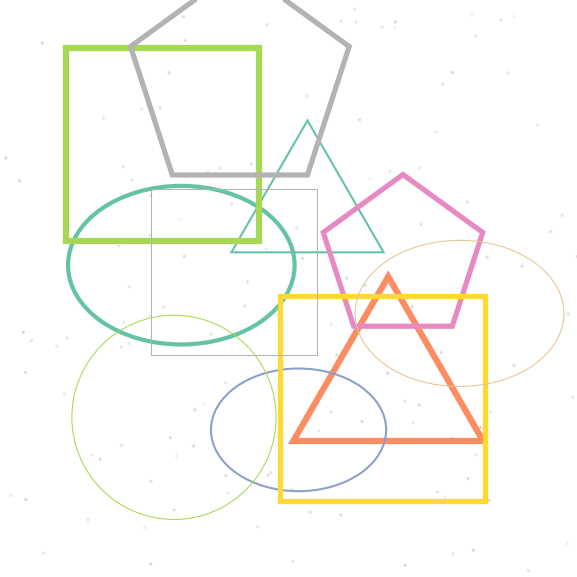[{"shape": "triangle", "thickness": 1, "radius": 0.76, "center": [0.532, 0.638]}, {"shape": "oval", "thickness": 2, "radius": 0.98, "center": [0.314, 0.54]}, {"shape": "triangle", "thickness": 3, "radius": 0.95, "center": [0.672, 0.33]}, {"shape": "oval", "thickness": 1, "radius": 0.76, "center": [0.517, 0.255]}, {"shape": "pentagon", "thickness": 2.5, "radius": 0.73, "center": [0.698, 0.552]}, {"shape": "square", "thickness": 3, "radius": 0.84, "center": [0.281, 0.749]}, {"shape": "circle", "thickness": 0.5, "radius": 0.88, "center": [0.301, 0.276]}, {"shape": "square", "thickness": 2.5, "radius": 0.89, "center": [0.663, 0.31]}, {"shape": "oval", "thickness": 0.5, "radius": 0.9, "center": [0.796, 0.456]}, {"shape": "pentagon", "thickness": 2.5, "radius": 1.0, "center": [0.415, 0.857]}, {"shape": "square", "thickness": 0.5, "radius": 0.72, "center": [0.405, 0.528]}]